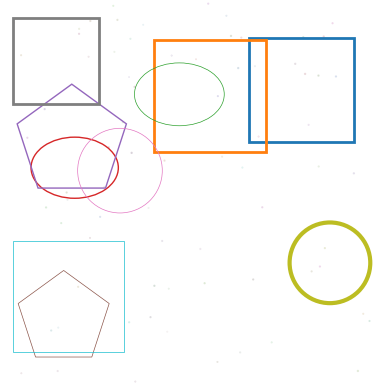[{"shape": "square", "thickness": 2, "radius": 0.68, "center": [0.783, 0.765]}, {"shape": "square", "thickness": 2, "radius": 0.73, "center": [0.546, 0.75]}, {"shape": "oval", "thickness": 0.5, "radius": 0.58, "center": [0.466, 0.755]}, {"shape": "oval", "thickness": 1, "radius": 0.57, "center": [0.194, 0.564]}, {"shape": "pentagon", "thickness": 1, "radius": 0.75, "center": [0.186, 0.632]}, {"shape": "pentagon", "thickness": 0.5, "radius": 0.62, "center": [0.165, 0.173]}, {"shape": "circle", "thickness": 0.5, "radius": 0.55, "center": [0.312, 0.557]}, {"shape": "square", "thickness": 2, "radius": 0.56, "center": [0.146, 0.841]}, {"shape": "circle", "thickness": 3, "radius": 0.52, "center": [0.857, 0.317]}, {"shape": "square", "thickness": 0.5, "radius": 0.72, "center": [0.177, 0.23]}]